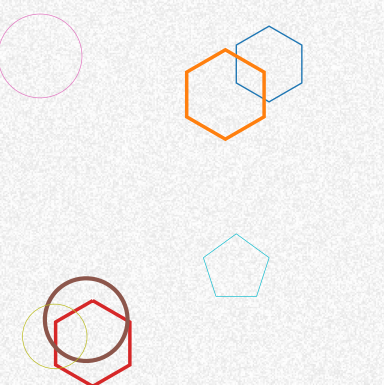[{"shape": "hexagon", "thickness": 1, "radius": 0.49, "center": [0.699, 0.834]}, {"shape": "hexagon", "thickness": 2.5, "radius": 0.58, "center": [0.585, 0.755]}, {"shape": "hexagon", "thickness": 2.5, "radius": 0.56, "center": [0.241, 0.108]}, {"shape": "circle", "thickness": 3, "radius": 0.54, "center": [0.224, 0.17]}, {"shape": "circle", "thickness": 0.5, "radius": 0.54, "center": [0.104, 0.855]}, {"shape": "circle", "thickness": 0.5, "radius": 0.42, "center": [0.142, 0.126]}, {"shape": "pentagon", "thickness": 0.5, "radius": 0.45, "center": [0.614, 0.303]}]